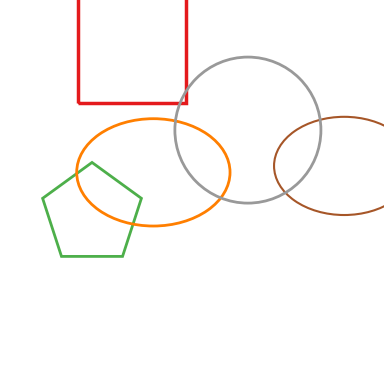[{"shape": "square", "thickness": 2.5, "radius": 0.7, "center": [0.343, 0.871]}, {"shape": "pentagon", "thickness": 2, "radius": 0.67, "center": [0.239, 0.443]}, {"shape": "oval", "thickness": 2, "radius": 1.0, "center": [0.398, 0.552]}, {"shape": "oval", "thickness": 1.5, "radius": 0.91, "center": [0.894, 0.569]}, {"shape": "circle", "thickness": 2, "radius": 0.95, "center": [0.644, 0.662]}]